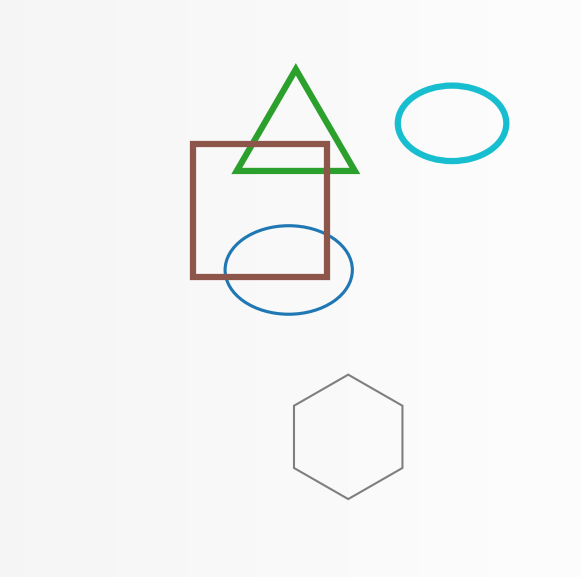[{"shape": "oval", "thickness": 1.5, "radius": 0.55, "center": [0.497, 0.532]}, {"shape": "triangle", "thickness": 3, "radius": 0.59, "center": [0.509, 0.762]}, {"shape": "square", "thickness": 3, "radius": 0.58, "center": [0.447, 0.634]}, {"shape": "hexagon", "thickness": 1, "radius": 0.54, "center": [0.599, 0.243]}, {"shape": "oval", "thickness": 3, "radius": 0.47, "center": [0.778, 0.786]}]